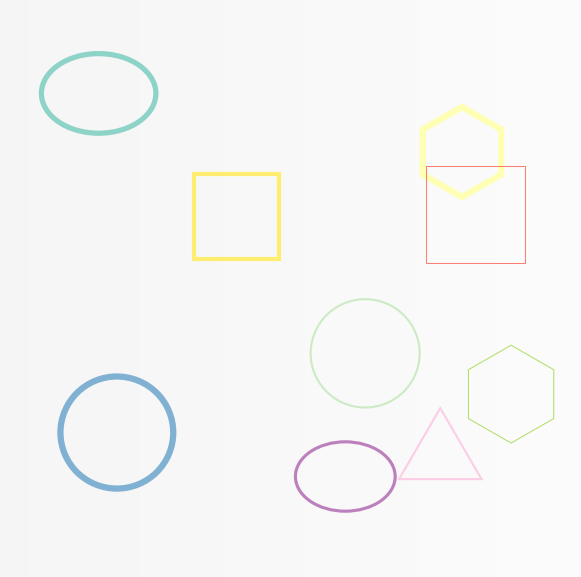[{"shape": "oval", "thickness": 2.5, "radius": 0.49, "center": [0.17, 0.837]}, {"shape": "hexagon", "thickness": 3, "radius": 0.39, "center": [0.795, 0.736]}, {"shape": "square", "thickness": 0.5, "radius": 0.42, "center": [0.818, 0.628]}, {"shape": "circle", "thickness": 3, "radius": 0.49, "center": [0.201, 0.25]}, {"shape": "hexagon", "thickness": 0.5, "radius": 0.42, "center": [0.879, 0.317]}, {"shape": "triangle", "thickness": 1, "radius": 0.41, "center": [0.757, 0.21]}, {"shape": "oval", "thickness": 1.5, "radius": 0.43, "center": [0.594, 0.174]}, {"shape": "circle", "thickness": 1, "radius": 0.47, "center": [0.628, 0.387]}, {"shape": "square", "thickness": 2, "radius": 0.37, "center": [0.407, 0.624]}]